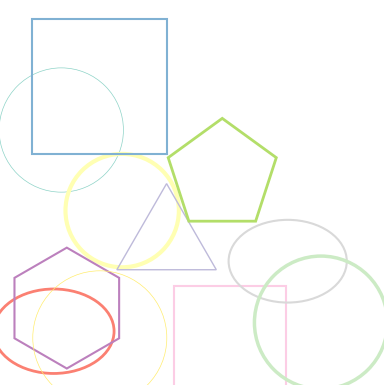[{"shape": "circle", "thickness": 0.5, "radius": 0.81, "center": [0.159, 0.662]}, {"shape": "circle", "thickness": 3, "radius": 0.74, "center": [0.317, 0.453]}, {"shape": "triangle", "thickness": 1, "radius": 0.75, "center": [0.433, 0.374]}, {"shape": "oval", "thickness": 2, "radius": 0.78, "center": [0.14, 0.14]}, {"shape": "square", "thickness": 1.5, "radius": 0.87, "center": [0.258, 0.775]}, {"shape": "pentagon", "thickness": 2, "radius": 0.74, "center": [0.577, 0.545]}, {"shape": "square", "thickness": 1.5, "radius": 0.73, "center": [0.597, 0.111]}, {"shape": "oval", "thickness": 1.5, "radius": 0.77, "center": [0.747, 0.322]}, {"shape": "hexagon", "thickness": 1.5, "radius": 0.78, "center": [0.174, 0.2]}, {"shape": "circle", "thickness": 2.5, "radius": 0.86, "center": [0.834, 0.162]}, {"shape": "circle", "thickness": 0.5, "radius": 0.87, "center": [0.259, 0.123]}]